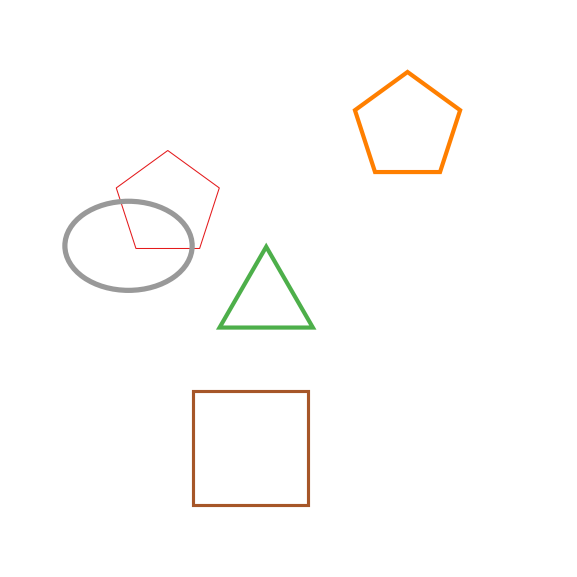[{"shape": "pentagon", "thickness": 0.5, "radius": 0.47, "center": [0.291, 0.645]}, {"shape": "triangle", "thickness": 2, "radius": 0.47, "center": [0.461, 0.479]}, {"shape": "pentagon", "thickness": 2, "radius": 0.48, "center": [0.706, 0.779]}, {"shape": "square", "thickness": 1.5, "radius": 0.5, "center": [0.434, 0.223]}, {"shape": "oval", "thickness": 2.5, "radius": 0.55, "center": [0.223, 0.573]}]